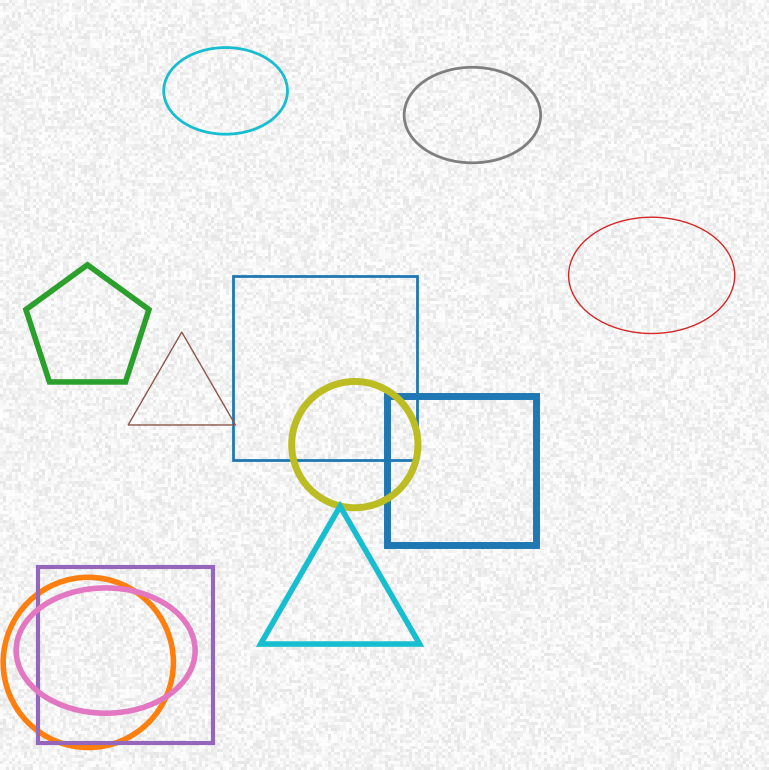[{"shape": "square", "thickness": 2.5, "radius": 0.49, "center": [0.599, 0.389]}, {"shape": "square", "thickness": 1, "radius": 0.6, "center": [0.422, 0.522]}, {"shape": "circle", "thickness": 2, "radius": 0.55, "center": [0.115, 0.14]}, {"shape": "pentagon", "thickness": 2, "radius": 0.42, "center": [0.114, 0.572]}, {"shape": "oval", "thickness": 0.5, "radius": 0.54, "center": [0.846, 0.642]}, {"shape": "square", "thickness": 1.5, "radius": 0.57, "center": [0.163, 0.149]}, {"shape": "triangle", "thickness": 0.5, "radius": 0.4, "center": [0.236, 0.488]}, {"shape": "oval", "thickness": 2, "radius": 0.58, "center": [0.137, 0.155]}, {"shape": "oval", "thickness": 1, "radius": 0.44, "center": [0.613, 0.851]}, {"shape": "circle", "thickness": 2.5, "radius": 0.41, "center": [0.461, 0.423]}, {"shape": "oval", "thickness": 1, "radius": 0.4, "center": [0.293, 0.882]}, {"shape": "triangle", "thickness": 2, "radius": 0.6, "center": [0.442, 0.223]}]